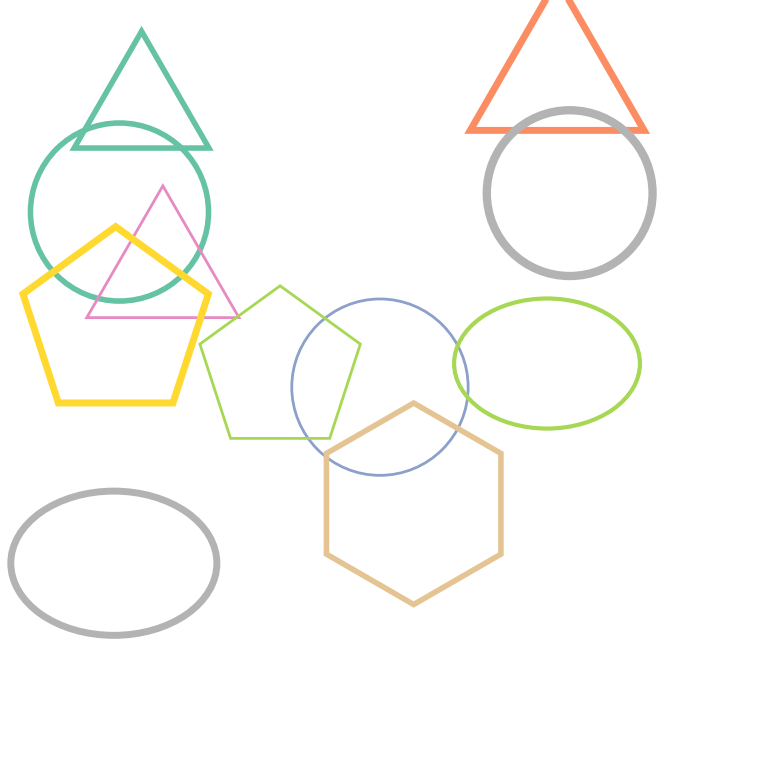[{"shape": "triangle", "thickness": 2, "radius": 0.51, "center": [0.184, 0.858]}, {"shape": "circle", "thickness": 2, "radius": 0.58, "center": [0.155, 0.725]}, {"shape": "triangle", "thickness": 2.5, "radius": 0.65, "center": [0.724, 0.896]}, {"shape": "circle", "thickness": 1, "radius": 0.57, "center": [0.493, 0.497]}, {"shape": "triangle", "thickness": 1, "radius": 0.57, "center": [0.211, 0.645]}, {"shape": "oval", "thickness": 1.5, "radius": 0.6, "center": [0.71, 0.528]}, {"shape": "pentagon", "thickness": 1, "radius": 0.55, "center": [0.364, 0.519]}, {"shape": "pentagon", "thickness": 2.5, "radius": 0.63, "center": [0.15, 0.579]}, {"shape": "hexagon", "thickness": 2, "radius": 0.65, "center": [0.537, 0.346]}, {"shape": "circle", "thickness": 3, "radius": 0.54, "center": [0.74, 0.749]}, {"shape": "oval", "thickness": 2.5, "radius": 0.67, "center": [0.148, 0.269]}]